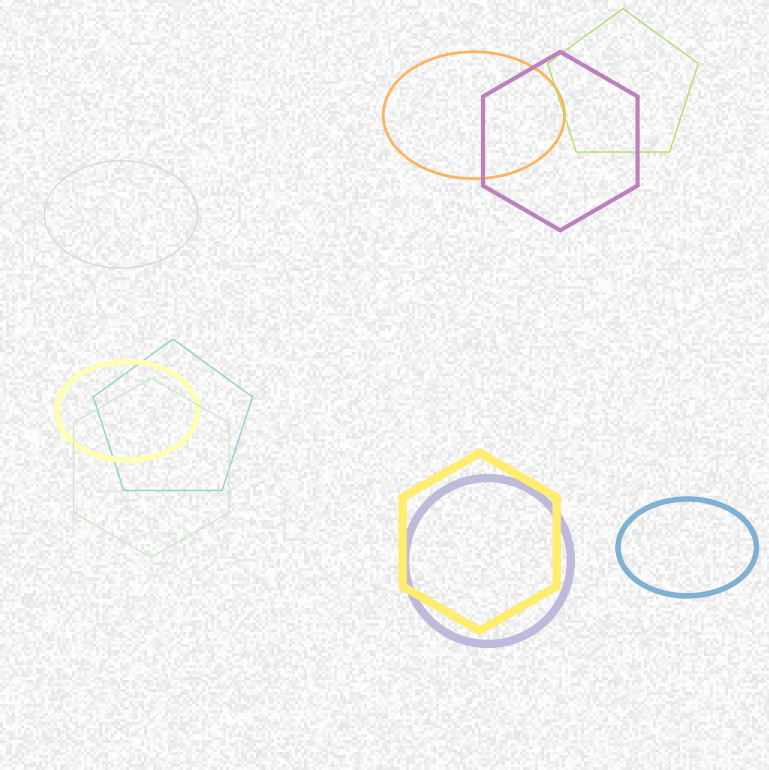[{"shape": "pentagon", "thickness": 0.5, "radius": 0.54, "center": [0.225, 0.451]}, {"shape": "oval", "thickness": 2, "radius": 0.46, "center": [0.165, 0.466]}, {"shape": "circle", "thickness": 3, "radius": 0.54, "center": [0.634, 0.271]}, {"shape": "oval", "thickness": 2, "radius": 0.45, "center": [0.893, 0.289]}, {"shape": "oval", "thickness": 1, "radius": 0.59, "center": [0.615, 0.85]}, {"shape": "pentagon", "thickness": 0.5, "radius": 0.51, "center": [0.809, 0.886]}, {"shape": "oval", "thickness": 0.5, "radius": 0.5, "center": [0.157, 0.722]}, {"shape": "hexagon", "thickness": 1.5, "radius": 0.58, "center": [0.728, 0.817]}, {"shape": "hexagon", "thickness": 0.5, "radius": 0.58, "center": [0.196, 0.393]}, {"shape": "hexagon", "thickness": 3, "radius": 0.58, "center": [0.623, 0.296]}]